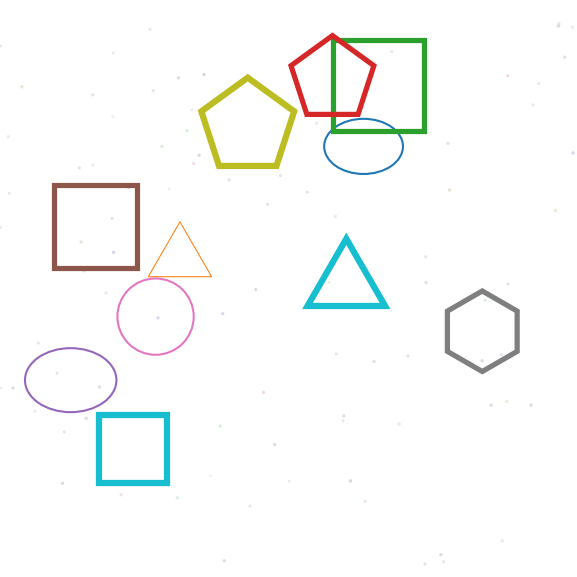[{"shape": "oval", "thickness": 1, "radius": 0.34, "center": [0.63, 0.746]}, {"shape": "triangle", "thickness": 0.5, "radius": 0.32, "center": [0.312, 0.552]}, {"shape": "square", "thickness": 2.5, "radius": 0.39, "center": [0.656, 0.851]}, {"shape": "pentagon", "thickness": 2.5, "radius": 0.38, "center": [0.576, 0.862]}, {"shape": "oval", "thickness": 1, "radius": 0.4, "center": [0.122, 0.341]}, {"shape": "square", "thickness": 2.5, "radius": 0.36, "center": [0.166, 0.607]}, {"shape": "circle", "thickness": 1, "radius": 0.33, "center": [0.269, 0.451]}, {"shape": "hexagon", "thickness": 2.5, "radius": 0.35, "center": [0.835, 0.426]}, {"shape": "pentagon", "thickness": 3, "radius": 0.42, "center": [0.429, 0.78]}, {"shape": "triangle", "thickness": 3, "radius": 0.39, "center": [0.6, 0.508]}, {"shape": "square", "thickness": 3, "radius": 0.29, "center": [0.23, 0.221]}]